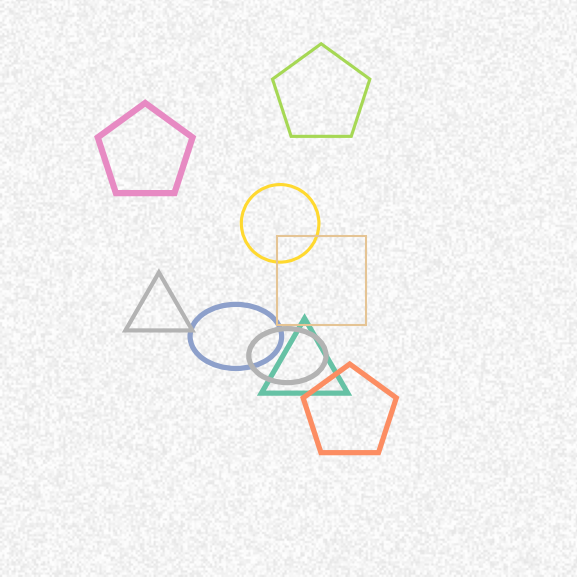[{"shape": "triangle", "thickness": 2.5, "radius": 0.43, "center": [0.527, 0.362]}, {"shape": "pentagon", "thickness": 2.5, "radius": 0.42, "center": [0.606, 0.284]}, {"shape": "oval", "thickness": 2.5, "radius": 0.4, "center": [0.408, 0.417]}, {"shape": "pentagon", "thickness": 3, "radius": 0.43, "center": [0.251, 0.735]}, {"shape": "pentagon", "thickness": 1.5, "radius": 0.44, "center": [0.556, 0.835]}, {"shape": "circle", "thickness": 1.5, "radius": 0.34, "center": [0.485, 0.612]}, {"shape": "square", "thickness": 1, "radius": 0.39, "center": [0.558, 0.513]}, {"shape": "oval", "thickness": 2.5, "radius": 0.33, "center": [0.498, 0.383]}, {"shape": "triangle", "thickness": 2, "radius": 0.33, "center": [0.275, 0.46]}]